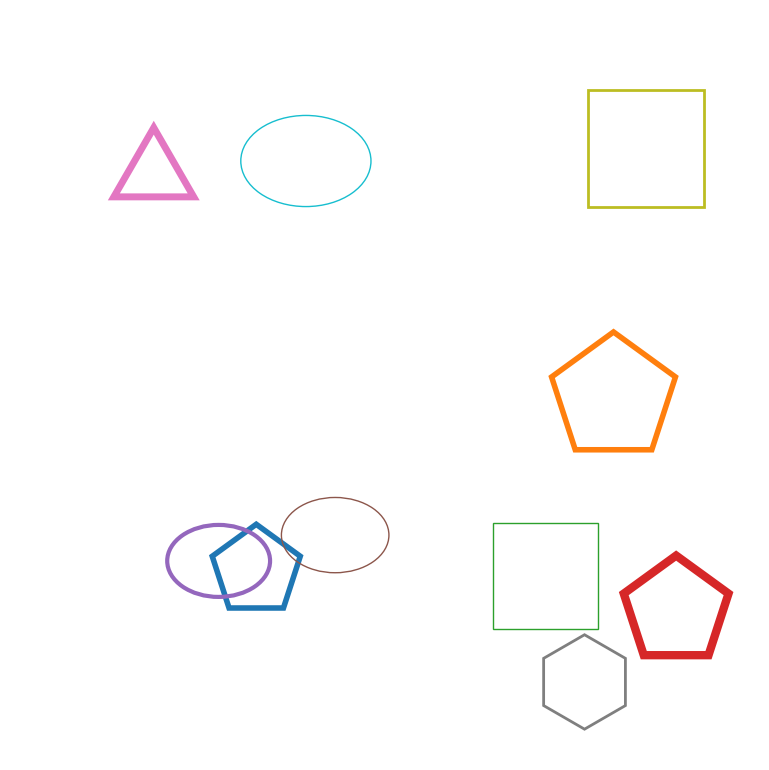[{"shape": "pentagon", "thickness": 2, "radius": 0.3, "center": [0.333, 0.259]}, {"shape": "pentagon", "thickness": 2, "radius": 0.42, "center": [0.797, 0.484]}, {"shape": "square", "thickness": 0.5, "radius": 0.34, "center": [0.708, 0.252]}, {"shape": "pentagon", "thickness": 3, "radius": 0.36, "center": [0.878, 0.207]}, {"shape": "oval", "thickness": 1.5, "radius": 0.33, "center": [0.284, 0.272]}, {"shape": "oval", "thickness": 0.5, "radius": 0.35, "center": [0.435, 0.305]}, {"shape": "triangle", "thickness": 2.5, "radius": 0.3, "center": [0.2, 0.774]}, {"shape": "hexagon", "thickness": 1, "radius": 0.31, "center": [0.759, 0.114]}, {"shape": "square", "thickness": 1, "radius": 0.38, "center": [0.839, 0.807]}, {"shape": "oval", "thickness": 0.5, "radius": 0.42, "center": [0.397, 0.791]}]